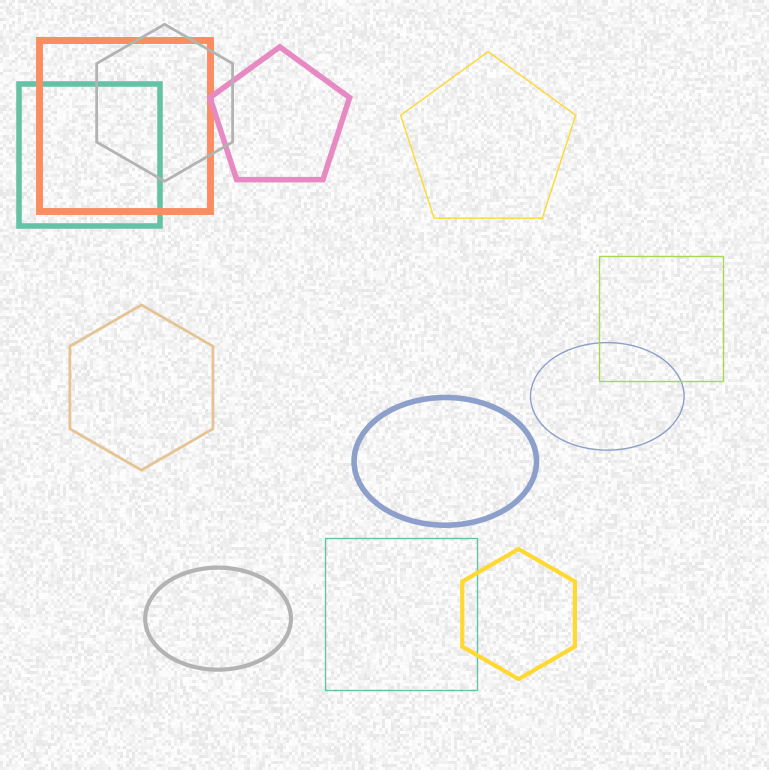[{"shape": "square", "thickness": 0.5, "radius": 0.49, "center": [0.521, 0.203]}, {"shape": "square", "thickness": 2, "radius": 0.46, "center": [0.116, 0.799]}, {"shape": "square", "thickness": 2.5, "radius": 0.56, "center": [0.162, 0.838]}, {"shape": "oval", "thickness": 2, "radius": 0.59, "center": [0.578, 0.401]}, {"shape": "oval", "thickness": 0.5, "radius": 0.5, "center": [0.789, 0.485]}, {"shape": "pentagon", "thickness": 2, "radius": 0.48, "center": [0.363, 0.844]}, {"shape": "square", "thickness": 0.5, "radius": 0.4, "center": [0.859, 0.586]}, {"shape": "pentagon", "thickness": 0.5, "radius": 0.6, "center": [0.634, 0.813]}, {"shape": "hexagon", "thickness": 1.5, "radius": 0.42, "center": [0.673, 0.202]}, {"shape": "hexagon", "thickness": 1, "radius": 0.54, "center": [0.184, 0.497]}, {"shape": "hexagon", "thickness": 1, "radius": 0.51, "center": [0.214, 0.867]}, {"shape": "oval", "thickness": 1.5, "radius": 0.47, "center": [0.283, 0.197]}]